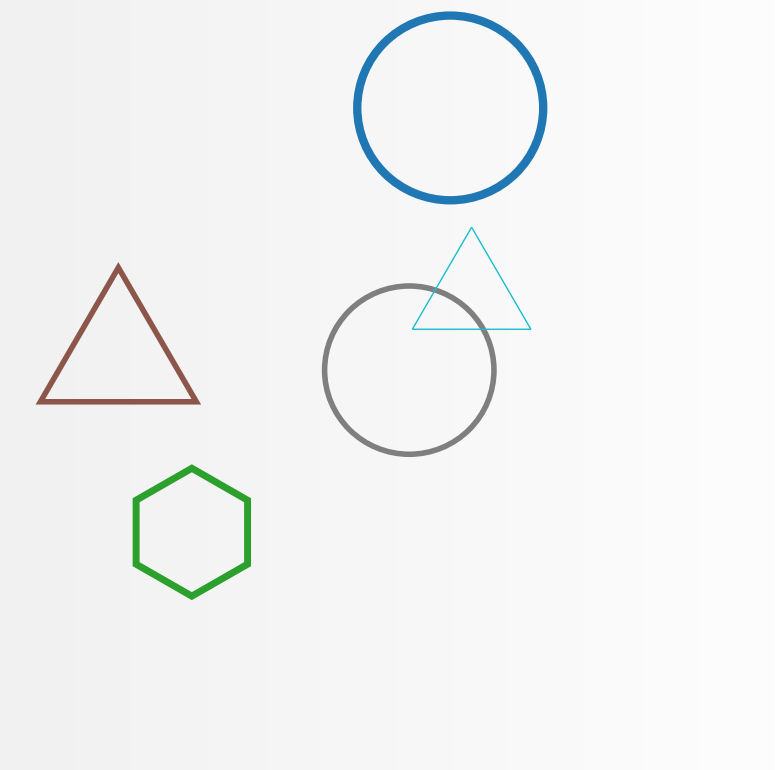[{"shape": "circle", "thickness": 3, "radius": 0.6, "center": [0.581, 0.86]}, {"shape": "hexagon", "thickness": 2.5, "radius": 0.42, "center": [0.248, 0.309]}, {"shape": "triangle", "thickness": 2, "radius": 0.58, "center": [0.153, 0.536]}, {"shape": "circle", "thickness": 2, "radius": 0.55, "center": [0.528, 0.519]}, {"shape": "triangle", "thickness": 0.5, "radius": 0.44, "center": [0.609, 0.617]}]